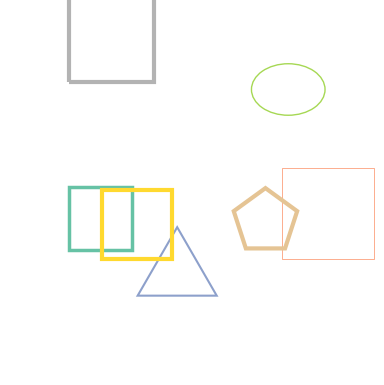[{"shape": "square", "thickness": 2.5, "radius": 0.41, "center": [0.26, 0.434]}, {"shape": "square", "thickness": 0.5, "radius": 0.59, "center": [0.852, 0.445]}, {"shape": "triangle", "thickness": 1.5, "radius": 0.59, "center": [0.46, 0.291]}, {"shape": "oval", "thickness": 1, "radius": 0.48, "center": [0.749, 0.768]}, {"shape": "square", "thickness": 3, "radius": 0.45, "center": [0.356, 0.416]}, {"shape": "pentagon", "thickness": 3, "radius": 0.43, "center": [0.689, 0.425]}, {"shape": "square", "thickness": 3, "radius": 0.55, "center": [0.289, 0.896]}]